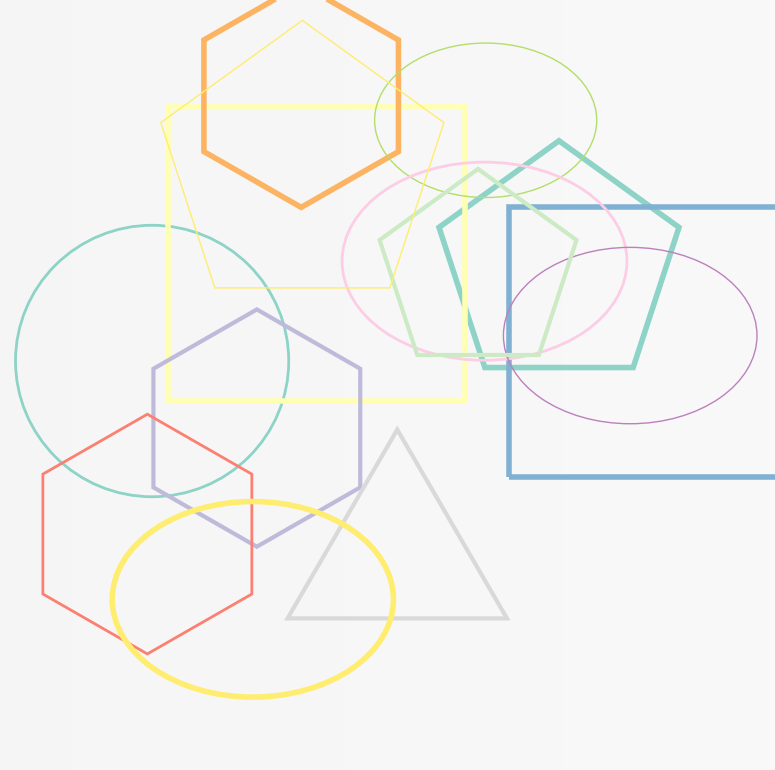[{"shape": "circle", "thickness": 1, "radius": 0.88, "center": [0.196, 0.531]}, {"shape": "pentagon", "thickness": 2, "radius": 0.81, "center": [0.721, 0.654]}, {"shape": "square", "thickness": 2, "radius": 0.96, "center": [0.408, 0.67]}, {"shape": "hexagon", "thickness": 1.5, "radius": 0.77, "center": [0.331, 0.444]}, {"shape": "hexagon", "thickness": 1, "radius": 0.78, "center": [0.19, 0.306]}, {"shape": "square", "thickness": 2, "radius": 0.88, "center": [0.833, 0.556]}, {"shape": "hexagon", "thickness": 2, "radius": 0.72, "center": [0.389, 0.876]}, {"shape": "oval", "thickness": 0.5, "radius": 0.72, "center": [0.627, 0.844]}, {"shape": "oval", "thickness": 1, "radius": 0.92, "center": [0.625, 0.661]}, {"shape": "triangle", "thickness": 1.5, "radius": 0.82, "center": [0.513, 0.279]}, {"shape": "oval", "thickness": 0.5, "radius": 0.82, "center": [0.813, 0.564]}, {"shape": "pentagon", "thickness": 1.5, "radius": 0.67, "center": [0.617, 0.647]}, {"shape": "oval", "thickness": 2, "radius": 0.91, "center": [0.326, 0.222]}, {"shape": "pentagon", "thickness": 0.5, "radius": 0.96, "center": [0.39, 0.781]}]